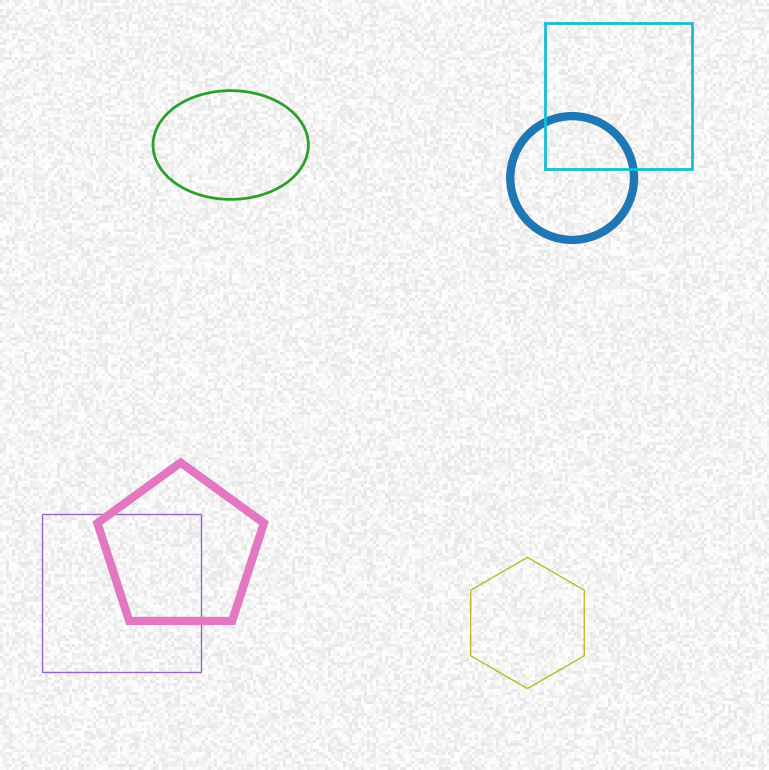[{"shape": "circle", "thickness": 3, "radius": 0.4, "center": [0.743, 0.769]}, {"shape": "oval", "thickness": 1, "radius": 0.5, "center": [0.3, 0.812]}, {"shape": "square", "thickness": 0.5, "radius": 0.51, "center": [0.158, 0.23]}, {"shape": "pentagon", "thickness": 3, "radius": 0.57, "center": [0.235, 0.286]}, {"shape": "hexagon", "thickness": 0.5, "radius": 0.43, "center": [0.685, 0.191]}, {"shape": "square", "thickness": 1, "radius": 0.48, "center": [0.803, 0.875]}]